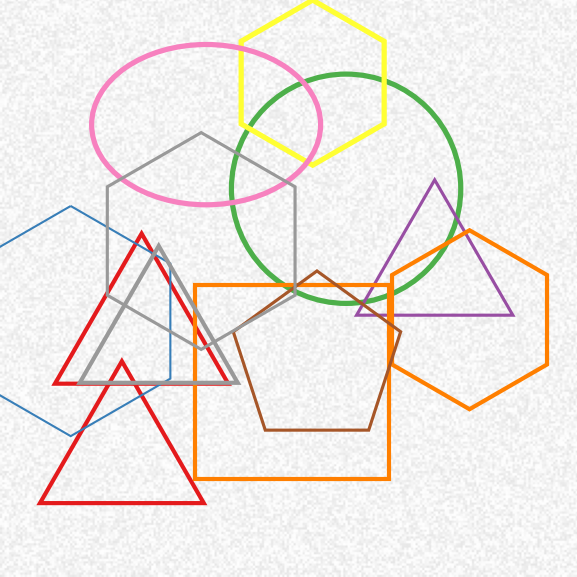[{"shape": "triangle", "thickness": 2, "radius": 0.87, "center": [0.245, 0.421]}, {"shape": "triangle", "thickness": 2, "radius": 0.82, "center": [0.211, 0.21]}, {"shape": "hexagon", "thickness": 1, "radius": 1.0, "center": [0.122, 0.443]}, {"shape": "circle", "thickness": 2.5, "radius": 0.99, "center": [0.599, 0.672]}, {"shape": "triangle", "thickness": 1.5, "radius": 0.78, "center": [0.753, 0.531]}, {"shape": "square", "thickness": 2, "radius": 0.84, "center": [0.506, 0.337]}, {"shape": "hexagon", "thickness": 2, "radius": 0.77, "center": [0.813, 0.445]}, {"shape": "hexagon", "thickness": 2.5, "radius": 0.71, "center": [0.541, 0.856]}, {"shape": "pentagon", "thickness": 1.5, "radius": 0.76, "center": [0.549, 0.378]}, {"shape": "oval", "thickness": 2.5, "radius": 0.99, "center": [0.357, 0.783]}, {"shape": "hexagon", "thickness": 1.5, "radius": 0.94, "center": [0.348, 0.582]}, {"shape": "triangle", "thickness": 2, "radius": 0.79, "center": [0.275, 0.415]}]